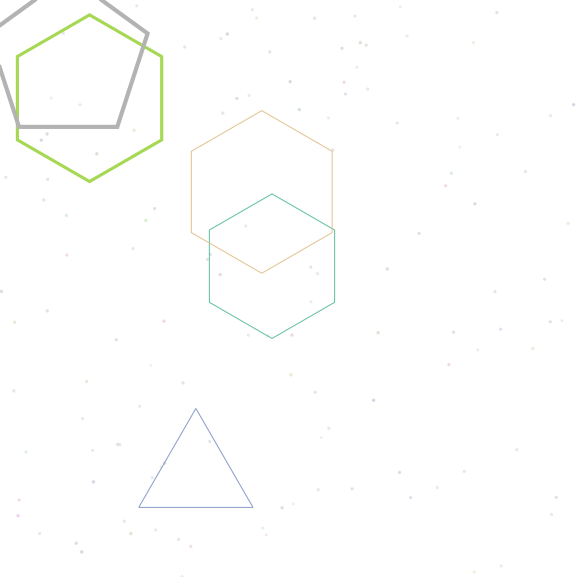[{"shape": "hexagon", "thickness": 0.5, "radius": 0.63, "center": [0.471, 0.538]}, {"shape": "triangle", "thickness": 0.5, "radius": 0.57, "center": [0.339, 0.178]}, {"shape": "hexagon", "thickness": 1.5, "radius": 0.72, "center": [0.155, 0.829]}, {"shape": "hexagon", "thickness": 0.5, "radius": 0.7, "center": [0.453, 0.667]}, {"shape": "pentagon", "thickness": 2, "radius": 0.72, "center": [0.118, 0.896]}]